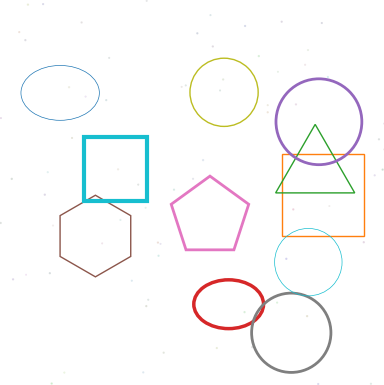[{"shape": "oval", "thickness": 0.5, "radius": 0.51, "center": [0.156, 0.759]}, {"shape": "square", "thickness": 1, "radius": 0.53, "center": [0.839, 0.493]}, {"shape": "triangle", "thickness": 1, "radius": 0.59, "center": [0.819, 0.558]}, {"shape": "oval", "thickness": 2.5, "radius": 0.45, "center": [0.594, 0.21]}, {"shape": "circle", "thickness": 2, "radius": 0.56, "center": [0.828, 0.684]}, {"shape": "hexagon", "thickness": 1, "radius": 0.53, "center": [0.248, 0.387]}, {"shape": "pentagon", "thickness": 2, "radius": 0.53, "center": [0.545, 0.437]}, {"shape": "circle", "thickness": 2, "radius": 0.51, "center": [0.757, 0.136]}, {"shape": "circle", "thickness": 1, "radius": 0.44, "center": [0.582, 0.76]}, {"shape": "circle", "thickness": 0.5, "radius": 0.44, "center": [0.801, 0.319]}, {"shape": "square", "thickness": 3, "radius": 0.41, "center": [0.299, 0.561]}]